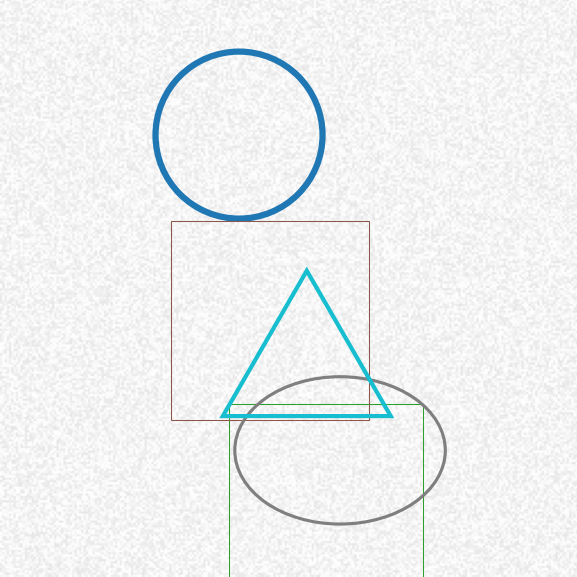[{"shape": "circle", "thickness": 3, "radius": 0.72, "center": [0.414, 0.765]}, {"shape": "square", "thickness": 0.5, "radius": 0.84, "center": [0.565, 0.131]}, {"shape": "square", "thickness": 0.5, "radius": 0.86, "center": [0.468, 0.444]}, {"shape": "oval", "thickness": 1.5, "radius": 0.91, "center": [0.589, 0.219]}, {"shape": "triangle", "thickness": 2, "radius": 0.84, "center": [0.531, 0.363]}]